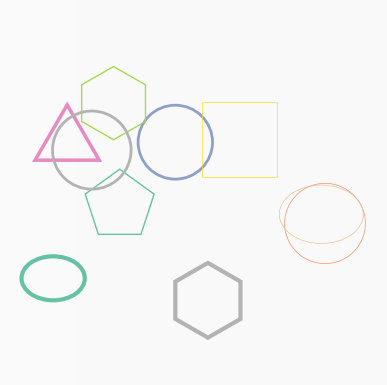[{"shape": "oval", "thickness": 3, "radius": 0.41, "center": [0.137, 0.277]}, {"shape": "pentagon", "thickness": 1, "radius": 0.47, "center": [0.309, 0.467]}, {"shape": "circle", "thickness": 0.5, "radius": 0.52, "center": [0.839, 0.42]}, {"shape": "circle", "thickness": 2, "radius": 0.48, "center": [0.452, 0.631]}, {"shape": "triangle", "thickness": 2.5, "radius": 0.48, "center": [0.173, 0.632]}, {"shape": "hexagon", "thickness": 1, "radius": 0.48, "center": [0.293, 0.732]}, {"shape": "square", "thickness": 0.5, "radius": 0.49, "center": [0.618, 0.639]}, {"shape": "oval", "thickness": 0.5, "radius": 0.54, "center": [0.829, 0.443]}, {"shape": "hexagon", "thickness": 3, "radius": 0.49, "center": [0.537, 0.22]}, {"shape": "circle", "thickness": 2, "radius": 0.51, "center": [0.237, 0.61]}]